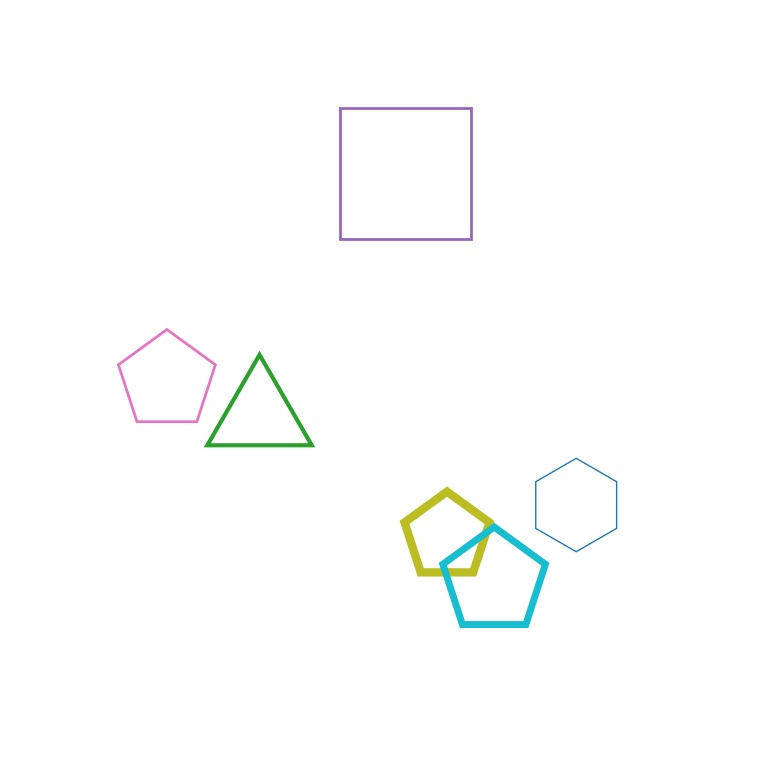[{"shape": "hexagon", "thickness": 0.5, "radius": 0.3, "center": [0.748, 0.344]}, {"shape": "triangle", "thickness": 1.5, "radius": 0.39, "center": [0.337, 0.461]}, {"shape": "square", "thickness": 1, "radius": 0.43, "center": [0.527, 0.774]}, {"shape": "pentagon", "thickness": 1, "radius": 0.33, "center": [0.217, 0.506]}, {"shape": "pentagon", "thickness": 3, "radius": 0.29, "center": [0.581, 0.304]}, {"shape": "pentagon", "thickness": 2.5, "radius": 0.35, "center": [0.642, 0.246]}]